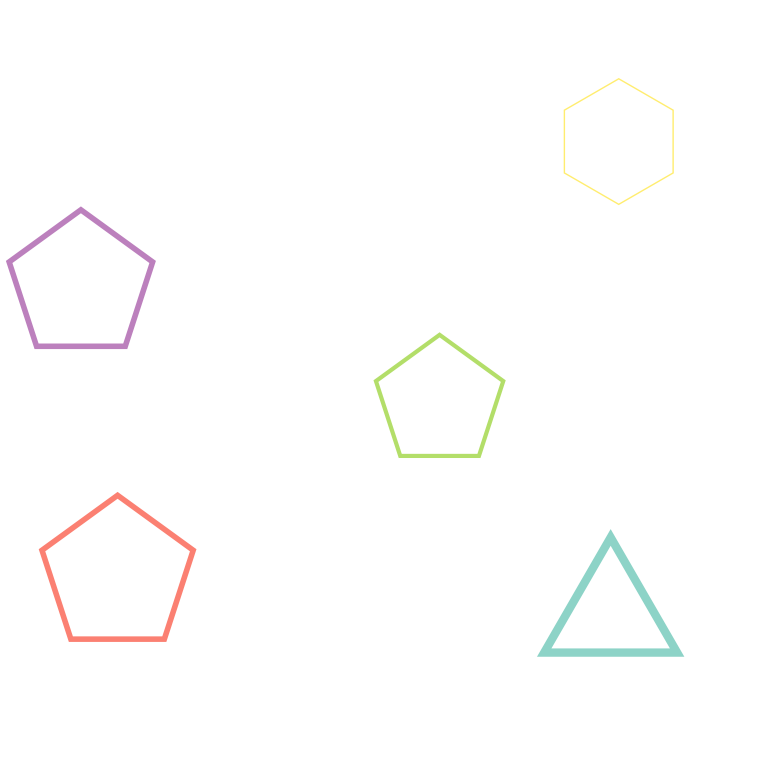[{"shape": "triangle", "thickness": 3, "radius": 0.5, "center": [0.793, 0.202]}, {"shape": "pentagon", "thickness": 2, "radius": 0.52, "center": [0.153, 0.253]}, {"shape": "pentagon", "thickness": 1.5, "radius": 0.43, "center": [0.571, 0.478]}, {"shape": "pentagon", "thickness": 2, "radius": 0.49, "center": [0.105, 0.63]}, {"shape": "hexagon", "thickness": 0.5, "radius": 0.41, "center": [0.804, 0.816]}]